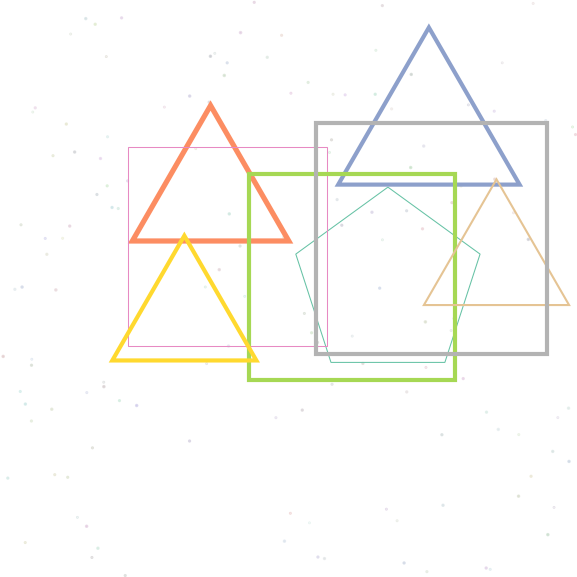[{"shape": "pentagon", "thickness": 0.5, "radius": 0.84, "center": [0.672, 0.507]}, {"shape": "triangle", "thickness": 2.5, "radius": 0.78, "center": [0.365, 0.66]}, {"shape": "triangle", "thickness": 2, "radius": 0.91, "center": [0.743, 0.77]}, {"shape": "square", "thickness": 0.5, "radius": 0.86, "center": [0.394, 0.573]}, {"shape": "square", "thickness": 2, "radius": 0.89, "center": [0.609, 0.519]}, {"shape": "triangle", "thickness": 2, "radius": 0.72, "center": [0.319, 0.447]}, {"shape": "triangle", "thickness": 1, "radius": 0.73, "center": [0.86, 0.543]}, {"shape": "square", "thickness": 2, "radius": 1.0, "center": [0.747, 0.586]}]